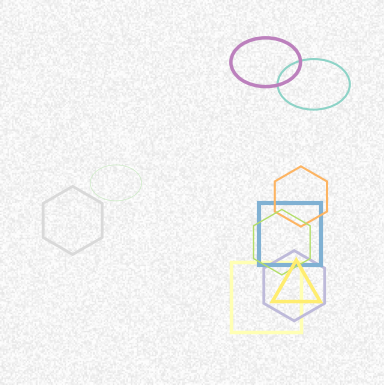[{"shape": "oval", "thickness": 1.5, "radius": 0.47, "center": [0.815, 0.781]}, {"shape": "square", "thickness": 2.5, "radius": 0.45, "center": [0.692, 0.229]}, {"shape": "hexagon", "thickness": 2, "radius": 0.46, "center": [0.764, 0.258]}, {"shape": "square", "thickness": 3, "radius": 0.4, "center": [0.753, 0.393]}, {"shape": "hexagon", "thickness": 1.5, "radius": 0.39, "center": [0.782, 0.49]}, {"shape": "hexagon", "thickness": 1, "radius": 0.42, "center": [0.732, 0.371]}, {"shape": "hexagon", "thickness": 2, "radius": 0.44, "center": [0.189, 0.427]}, {"shape": "oval", "thickness": 2.5, "radius": 0.45, "center": [0.69, 0.838]}, {"shape": "oval", "thickness": 0.5, "radius": 0.33, "center": [0.301, 0.525]}, {"shape": "triangle", "thickness": 2.5, "radius": 0.36, "center": [0.77, 0.253]}]